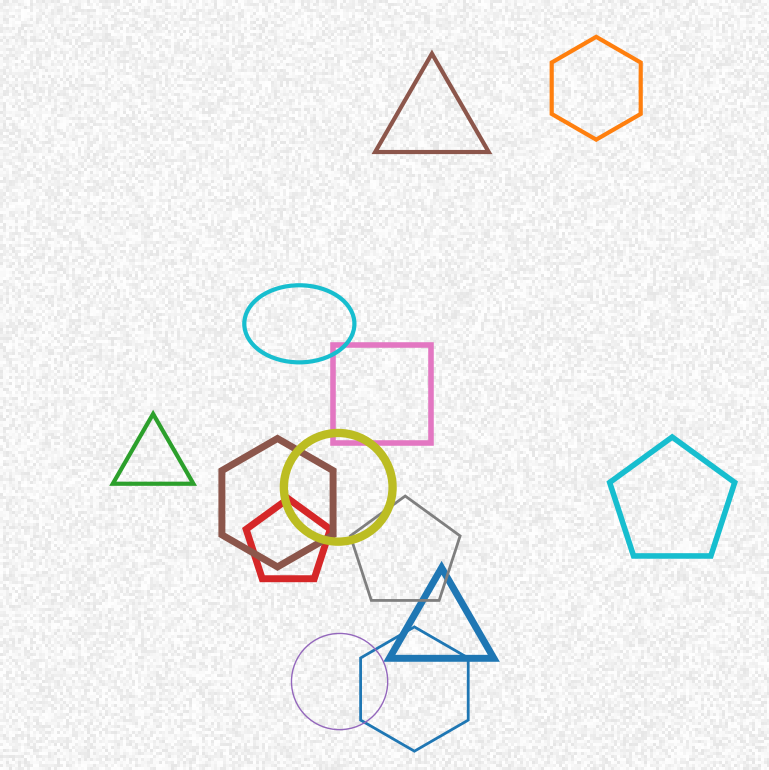[{"shape": "triangle", "thickness": 2.5, "radius": 0.39, "center": [0.574, 0.184]}, {"shape": "hexagon", "thickness": 1, "radius": 0.4, "center": [0.538, 0.105]}, {"shape": "hexagon", "thickness": 1.5, "radius": 0.33, "center": [0.774, 0.885]}, {"shape": "triangle", "thickness": 1.5, "radius": 0.3, "center": [0.199, 0.402]}, {"shape": "pentagon", "thickness": 2.5, "radius": 0.29, "center": [0.374, 0.295]}, {"shape": "circle", "thickness": 0.5, "radius": 0.31, "center": [0.441, 0.115]}, {"shape": "hexagon", "thickness": 2.5, "radius": 0.42, "center": [0.36, 0.347]}, {"shape": "triangle", "thickness": 1.5, "radius": 0.43, "center": [0.561, 0.845]}, {"shape": "square", "thickness": 2, "radius": 0.32, "center": [0.496, 0.489]}, {"shape": "pentagon", "thickness": 1, "radius": 0.37, "center": [0.526, 0.281]}, {"shape": "circle", "thickness": 3, "radius": 0.35, "center": [0.439, 0.367]}, {"shape": "oval", "thickness": 1.5, "radius": 0.36, "center": [0.389, 0.579]}, {"shape": "pentagon", "thickness": 2, "radius": 0.43, "center": [0.873, 0.347]}]